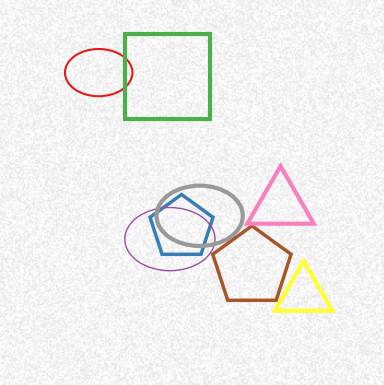[{"shape": "oval", "thickness": 1.5, "radius": 0.44, "center": [0.256, 0.811]}, {"shape": "pentagon", "thickness": 2.5, "radius": 0.43, "center": [0.471, 0.409]}, {"shape": "square", "thickness": 3, "radius": 0.55, "center": [0.435, 0.801]}, {"shape": "oval", "thickness": 1, "radius": 0.59, "center": [0.441, 0.379]}, {"shape": "triangle", "thickness": 3, "radius": 0.43, "center": [0.789, 0.236]}, {"shape": "pentagon", "thickness": 2.5, "radius": 0.53, "center": [0.654, 0.306]}, {"shape": "triangle", "thickness": 3, "radius": 0.5, "center": [0.729, 0.469]}, {"shape": "oval", "thickness": 3, "radius": 0.56, "center": [0.519, 0.439]}]